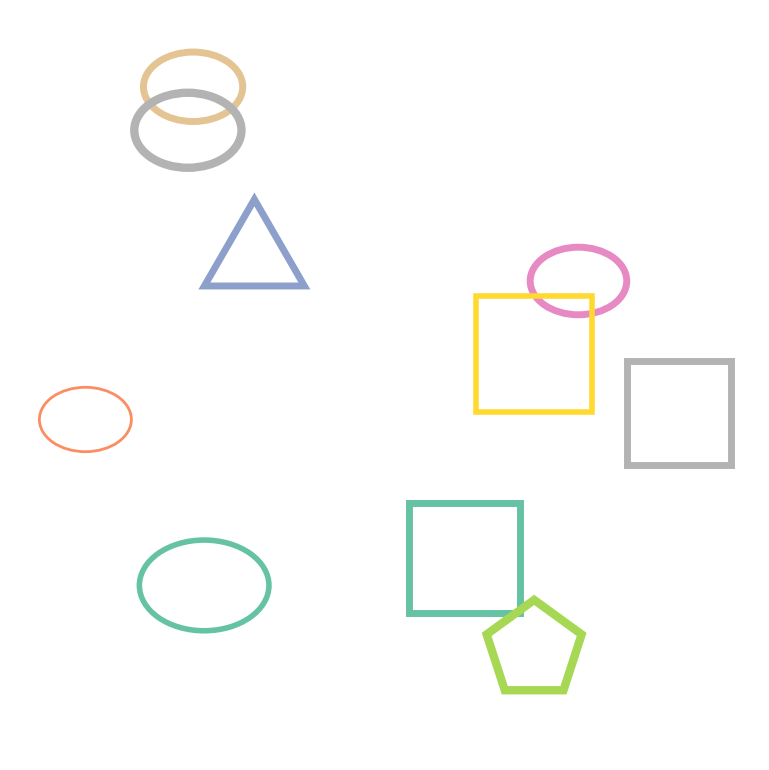[{"shape": "square", "thickness": 2.5, "radius": 0.36, "center": [0.603, 0.275]}, {"shape": "oval", "thickness": 2, "radius": 0.42, "center": [0.265, 0.24]}, {"shape": "oval", "thickness": 1, "radius": 0.3, "center": [0.111, 0.455]}, {"shape": "triangle", "thickness": 2.5, "radius": 0.37, "center": [0.33, 0.666]}, {"shape": "oval", "thickness": 2.5, "radius": 0.31, "center": [0.751, 0.635]}, {"shape": "pentagon", "thickness": 3, "radius": 0.32, "center": [0.694, 0.156]}, {"shape": "square", "thickness": 2, "radius": 0.38, "center": [0.693, 0.541]}, {"shape": "oval", "thickness": 2.5, "radius": 0.32, "center": [0.251, 0.887]}, {"shape": "oval", "thickness": 3, "radius": 0.35, "center": [0.244, 0.831]}, {"shape": "square", "thickness": 2.5, "radius": 0.34, "center": [0.882, 0.463]}]